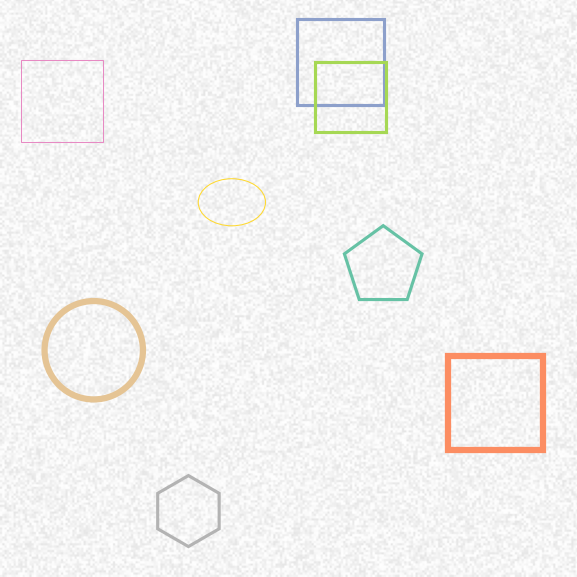[{"shape": "pentagon", "thickness": 1.5, "radius": 0.35, "center": [0.664, 0.538]}, {"shape": "square", "thickness": 3, "radius": 0.41, "center": [0.858, 0.301]}, {"shape": "square", "thickness": 1.5, "radius": 0.37, "center": [0.589, 0.891]}, {"shape": "square", "thickness": 0.5, "radius": 0.35, "center": [0.108, 0.824]}, {"shape": "square", "thickness": 1.5, "radius": 0.31, "center": [0.607, 0.831]}, {"shape": "oval", "thickness": 0.5, "radius": 0.29, "center": [0.402, 0.649]}, {"shape": "circle", "thickness": 3, "radius": 0.43, "center": [0.162, 0.393]}, {"shape": "hexagon", "thickness": 1.5, "radius": 0.31, "center": [0.326, 0.114]}]